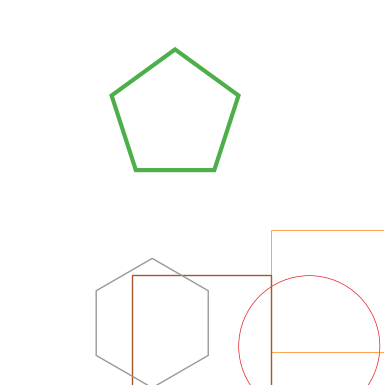[{"shape": "circle", "thickness": 0.5, "radius": 0.92, "center": [0.803, 0.101]}, {"shape": "pentagon", "thickness": 3, "radius": 0.87, "center": [0.455, 0.698]}, {"shape": "square", "thickness": 0.5, "radius": 0.8, "center": [0.863, 0.244]}, {"shape": "square", "thickness": 1, "radius": 0.9, "center": [0.524, 0.105]}, {"shape": "hexagon", "thickness": 1, "radius": 0.84, "center": [0.395, 0.161]}]